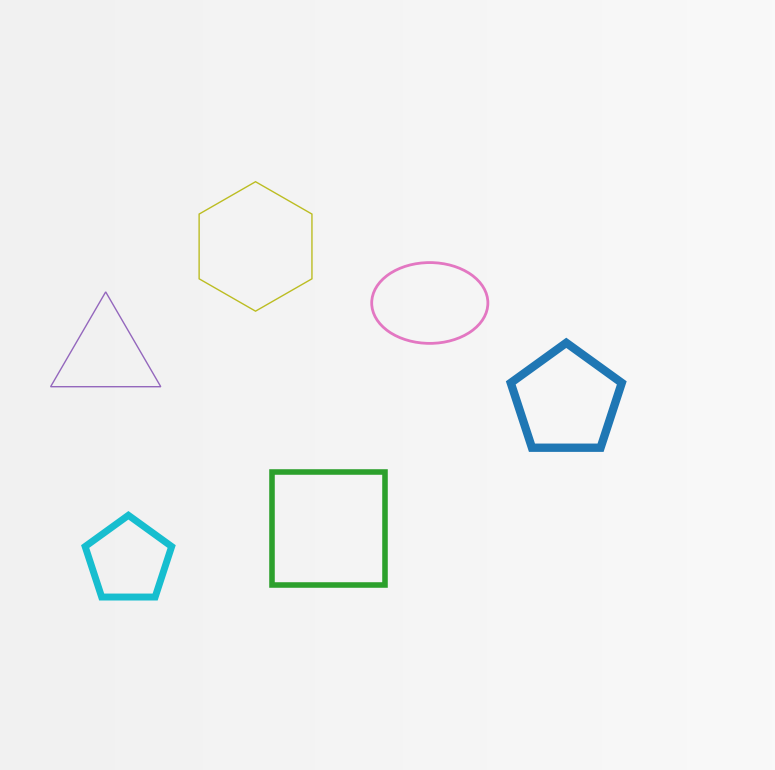[{"shape": "pentagon", "thickness": 3, "radius": 0.38, "center": [0.731, 0.479]}, {"shape": "square", "thickness": 2, "radius": 0.37, "center": [0.424, 0.314]}, {"shape": "triangle", "thickness": 0.5, "radius": 0.41, "center": [0.136, 0.539]}, {"shape": "oval", "thickness": 1, "radius": 0.37, "center": [0.555, 0.607]}, {"shape": "hexagon", "thickness": 0.5, "radius": 0.42, "center": [0.33, 0.68]}, {"shape": "pentagon", "thickness": 2.5, "radius": 0.29, "center": [0.166, 0.272]}]